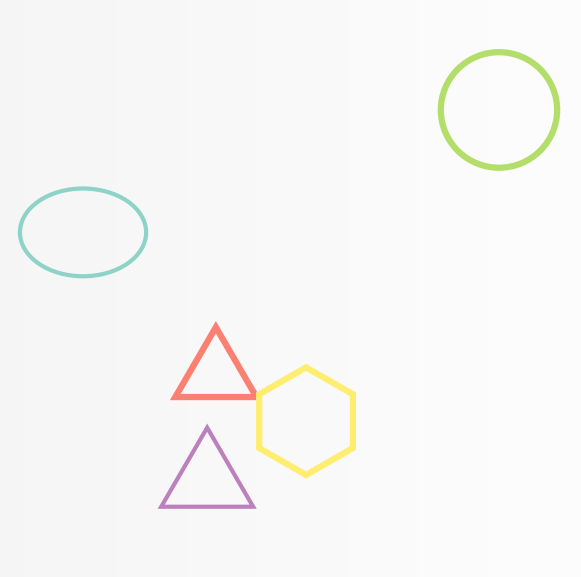[{"shape": "oval", "thickness": 2, "radius": 0.54, "center": [0.143, 0.597]}, {"shape": "triangle", "thickness": 3, "radius": 0.4, "center": [0.371, 0.352]}, {"shape": "circle", "thickness": 3, "radius": 0.5, "center": [0.858, 0.809]}, {"shape": "triangle", "thickness": 2, "radius": 0.46, "center": [0.356, 0.167]}, {"shape": "hexagon", "thickness": 3, "radius": 0.47, "center": [0.527, 0.27]}]